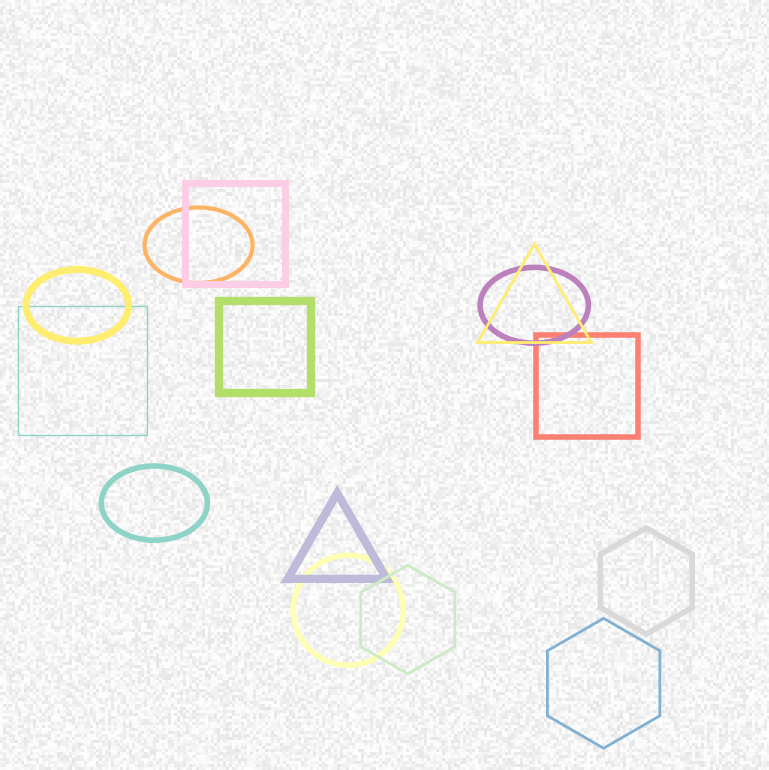[{"shape": "oval", "thickness": 2, "radius": 0.34, "center": [0.2, 0.347]}, {"shape": "square", "thickness": 0.5, "radius": 0.42, "center": [0.108, 0.519]}, {"shape": "circle", "thickness": 2, "radius": 0.36, "center": [0.452, 0.207]}, {"shape": "triangle", "thickness": 3, "radius": 0.37, "center": [0.438, 0.285]}, {"shape": "square", "thickness": 2, "radius": 0.33, "center": [0.763, 0.499]}, {"shape": "hexagon", "thickness": 1, "radius": 0.42, "center": [0.784, 0.113]}, {"shape": "oval", "thickness": 1.5, "radius": 0.35, "center": [0.258, 0.681]}, {"shape": "square", "thickness": 3, "radius": 0.3, "center": [0.344, 0.549]}, {"shape": "square", "thickness": 2.5, "radius": 0.33, "center": [0.305, 0.697]}, {"shape": "hexagon", "thickness": 2, "radius": 0.34, "center": [0.839, 0.246]}, {"shape": "oval", "thickness": 2, "radius": 0.35, "center": [0.694, 0.604]}, {"shape": "hexagon", "thickness": 1, "radius": 0.35, "center": [0.53, 0.195]}, {"shape": "oval", "thickness": 2.5, "radius": 0.33, "center": [0.1, 0.603]}, {"shape": "triangle", "thickness": 1, "radius": 0.43, "center": [0.694, 0.598]}]